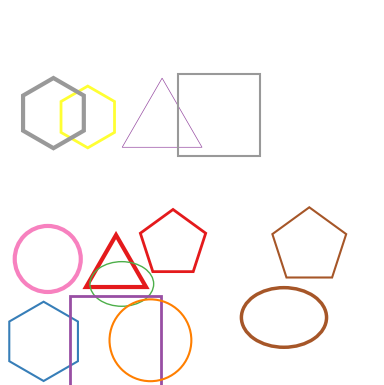[{"shape": "triangle", "thickness": 3, "radius": 0.45, "center": [0.301, 0.299]}, {"shape": "pentagon", "thickness": 2, "radius": 0.45, "center": [0.449, 0.367]}, {"shape": "hexagon", "thickness": 1.5, "radius": 0.51, "center": [0.113, 0.113]}, {"shape": "oval", "thickness": 1, "radius": 0.41, "center": [0.316, 0.262]}, {"shape": "square", "thickness": 2, "radius": 0.59, "center": [0.299, 0.112]}, {"shape": "triangle", "thickness": 0.5, "radius": 0.6, "center": [0.421, 0.677]}, {"shape": "circle", "thickness": 1.5, "radius": 0.53, "center": [0.391, 0.116]}, {"shape": "hexagon", "thickness": 2, "radius": 0.4, "center": [0.228, 0.696]}, {"shape": "pentagon", "thickness": 1.5, "radius": 0.5, "center": [0.803, 0.361]}, {"shape": "oval", "thickness": 2.5, "radius": 0.55, "center": [0.738, 0.175]}, {"shape": "circle", "thickness": 3, "radius": 0.43, "center": [0.124, 0.327]}, {"shape": "square", "thickness": 1.5, "radius": 0.53, "center": [0.569, 0.702]}, {"shape": "hexagon", "thickness": 3, "radius": 0.46, "center": [0.139, 0.706]}]